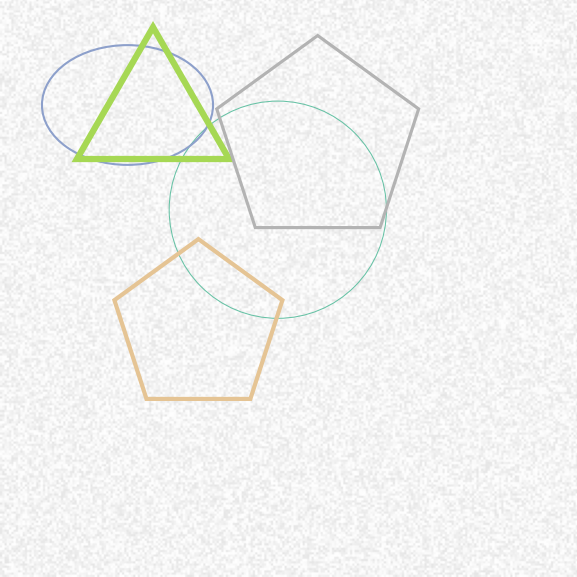[{"shape": "circle", "thickness": 0.5, "radius": 0.94, "center": [0.481, 0.636]}, {"shape": "oval", "thickness": 1, "radius": 0.74, "center": [0.221, 0.817]}, {"shape": "triangle", "thickness": 3, "radius": 0.76, "center": [0.265, 0.8]}, {"shape": "pentagon", "thickness": 2, "radius": 0.76, "center": [0.344, 0.432]}, {"shape": "pentagon", "thickness": 1.5, "radius": 0.92, "center": [0.55, 0.754]}]